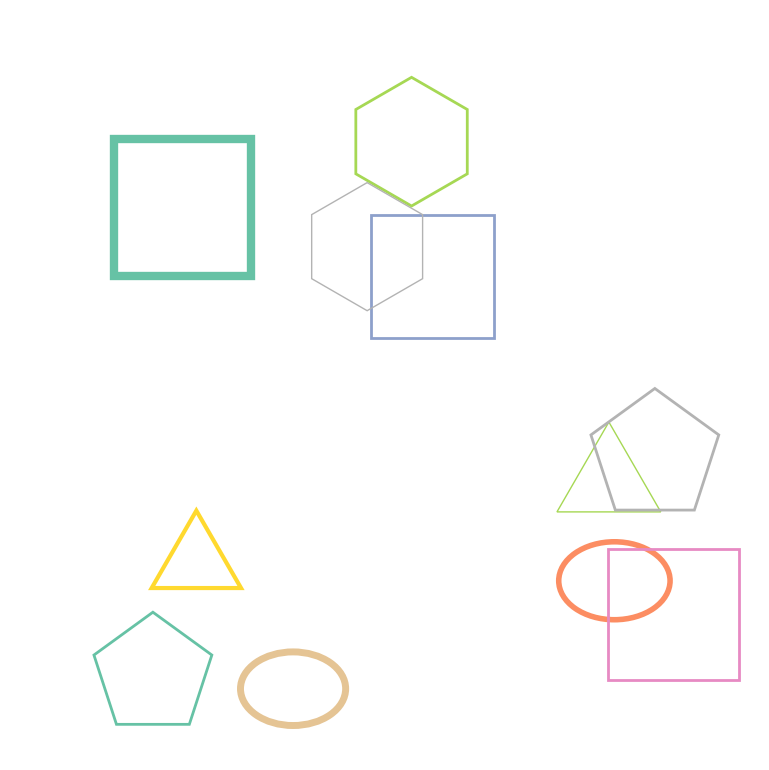[{"shape": "square", "thickness": 3, "radius": 0.44, "center": [0.237, 0.731]}, {"shape": "pentagon", "thickness": 1, "radius": 0.4, "center": [0.199, 0.124]}, {"shape": "oval", "thickness": 2, "radius": 0.36, "center": [0.798, 0.246]}, {"shape": "square", "thickness": 1, "radius": 0.4, "center": [0.562, 0.641]}, {"shape": "square", "thickness": 1, "radius": 0.43, "center": [0.875, 0.202]}, {"shape": "hexagon", "thickness": 1, "radius": 0.42, "center": [0.534, 0.816]}, {"shape": "triangle", "thickness": 0.5, "radius": 0.39, "center": [0.791, 0.374]}, {"shape": "triangle", "thickness": 1.5, "radius": 0.34, "center": [0.255, 0.27]}, {"shape": "oval", "thickness": 2.5, "radius": 0.34, "center": [0.381, 0.106]}, {"shape": "pentagon", "thickness": 1, "radius": 0.44, "center": [0.85, 0.408]}, {"shape": "hexagon", "thickness": 0.5, "radius": 0.42, "center": [0.477, 0.68]}]